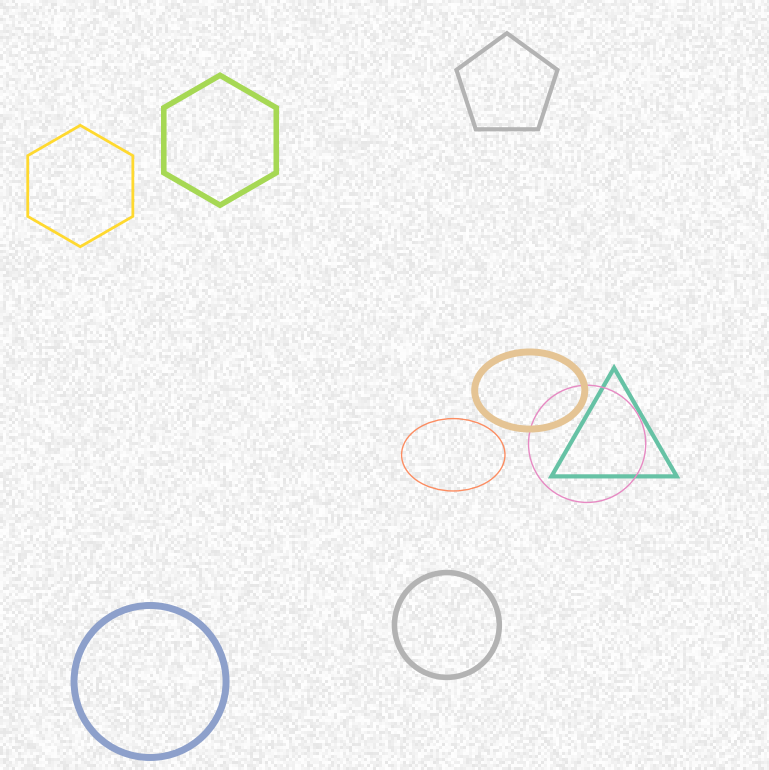[{"shape": "triangle", "thickness": 1.5, "radius": 0.47, "center": [0.798, 0.428]}, {"shape": "oval", "thickness": 0.5, "radius": 0.34, "center": [0.589, 0.409]}, {"shape": "circle", "thickness": 2.5, "radius": 0.49, "center": [0.195, 0.115]}, {"shape": "circle", "thickness": 0.5, "radius": 0.38, "center": [0.763, 0.424]}, {"shape": "hexagon", "thickness": 2, "radius": 0.42, "center": [0.286, 0.818]}, {"shape": "hexagon", "thickness": 1, "radius": 0.39, "center": [0.104, 0.758]}, {"shape": "oval", "thickness": 2.5, "radius": 0.36, "center": [0.688, 0.493]}, {"shape": "pentagon", "thickness": 1.5, "radius": 0.34, "center": [0.658, 0.888]}, {"shape": "circle", "thickness": 2, "radius": 0.34, "center": [0.58, 0.188]}]